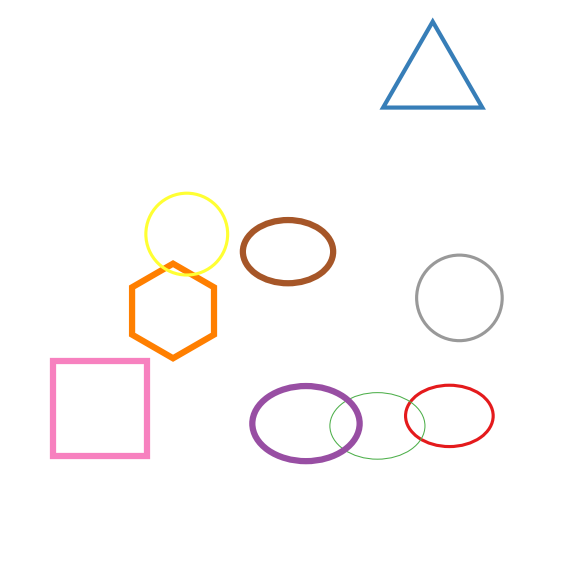[{"shape": "oval", "thickness": 1.5, "radius": 0.38, "center": [0.778, 0.279]}, {"shape": "triangle", "thickness": 2, "radius": 0.5, "center": [0.749, 0.862]}, {"shape": "oval", "thickness": 0.5, "radius": 0.41, "center": [0.654, 0.262]}, {"shape": "oval", "thickness": 3, "radius": 0.46, "center": [0.53, 0.266]}, {"shape": "hexagon", "thickness": 3, "radius": 0.41, "center": [0.3, 0.461]}, {"shape": "circle", "thickness": 1.5, "radius": 0.35, "center": [0.323, 0.594]}, {"shape": "oval", "thickness": 3, "radius": 0.39, "center": [0.499, 0.563]}, {"shape": "square", "thickness": 3, "radius": 0.41, "center": [0.173, 0.292]}, {"shape": "circle", "thickness": 1.5, "radius": 0.37, "center": [0.796, 0.483]}]